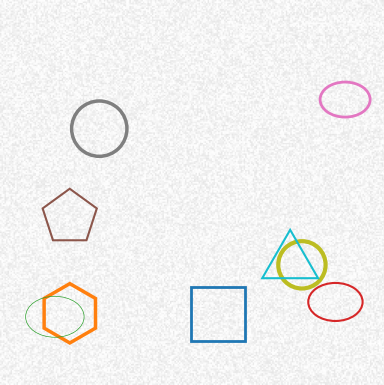[{"shape": "square", "thickness": 2, "radius": 0.35, "center": [0.567, 0.184]}, {"shape": "hexagon", "thickness": 2.5, "radius": 0.39, "center": [0.181, 0.186]}, {"shape": "oval", "thickness": 0.5, "radius": 0.38, "center": [0.142, 0.177]}, {"shape": "oval", "thickness": 1.5, "radius": 0.35, "center": [0.871, 0.216]}, {"shape": "pentagon", "thickness": 1.5, "radius": 0.37, "center": [0.181, 0.436]}, {"shape": "oval", "thickness": 2, "radius": 0.32, "center": [0.896, 0.741]}, {"shape": "circle", "thickness": 2.5, "radius": 0.36, "center": [0.258, 0.666]}, {"shape": "circle", "thickness": 3, "radius": 0.31, "center": [0.784, 0.312]}, {"shape": "triangle", "thickness": 1.5, "radius": 0.42, "center": [0.754, 0.319]}]